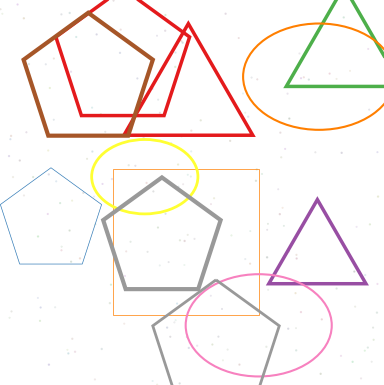[{"shape": "triangle", "thickness": 2.5, "radius": 0.97, "center": [0.489, 0.745]}, {"shape": "pentagon", "thickness": 2.5, "radius": 0.91, "center": [0.319, 0.848]}, {"shape": "pentagon", "thickness": 0.5, "radius": 0.69, "center": [0.132, 0.426]}, {"shape": "triangle", "thickness": 2.5, "radius": 0.87, "center": [0.893, 0.862]}, {"shape": "triangle", "thickness": 2.5, "radius": 0.73, "center": [0.824, 0.336]}, {"shape": "oval", "thickness": 1.5, "radius": 0.99, "center": [0.829, 0.801]}, {"shape": "square", "thickness": 0.5, "radius": 0.94, "center": [0.483, 0.371]}, {"shape": "oval", "thickness": 2, "radius": 0.69, "center": [0.376, 0.541]}, {"shape": "pentagon", "thickness": 3, "radius": 0.88, "center": [0.229, 0.79]}, {"shape": "oval", "thickness": 1.5, "radius": 0.95, "center": [0.672, 0.155]}, {"shape": "pentagon", "thickness": 3, "radius": 0.8, "center": [0.421, 0.379]}, {"shape": "pentagon", "thickness": 2, "radius": 0.86, "center": [0.561, 0.1]}]